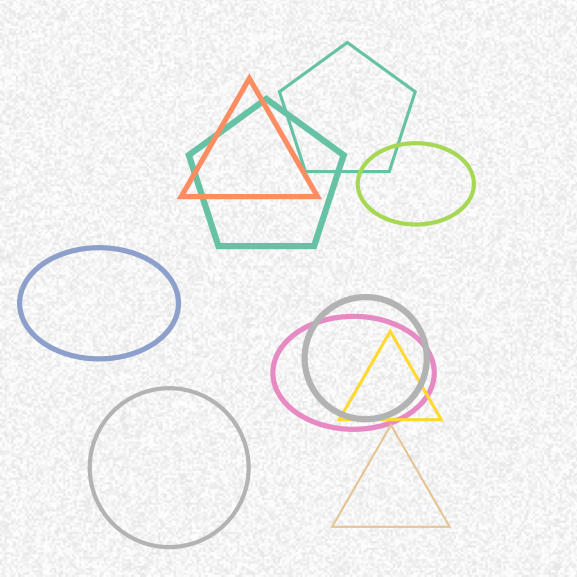[{"shape": "pentagon", "thickness": 3, "radius": 0.7, "center": [0.461, 0.687]}, {"shape": "pentagon", "thickness": 1.5, "radius": 0.62, "center": [0.601, 0.802]}, {"shape": "triangle", "thickness": 2.5, "radius": 0.68, "center": [0.432, 0.727]}, {"shape": "oval", "thickness": 2.5, "radius": 0.69, "center": [0.172, 0.474]}, {"shape": "oval", "thickness": 2.5, "radius": 0.7, "center": [0.612, 0.354]}, {"shape": "oval", "thickness": 2, "radius": 0.5, "center": [0.72, 0.681]}, {"shape": "triangle", "thickness": 1.5, "radius": 0.51, "center": [0.676, 0.323]}, {"shape": "triangle", "thickness": 1, "radius": 0.59, "center": [0.677, 0.146]}, {"shape": "circle", "thickness": 2, "radius": 0.69, "center": [0.293, 0.189]}, {"shape": "circle", "thickness": 3, "radius": 0.53, "center": [0.633, 0.379]}]